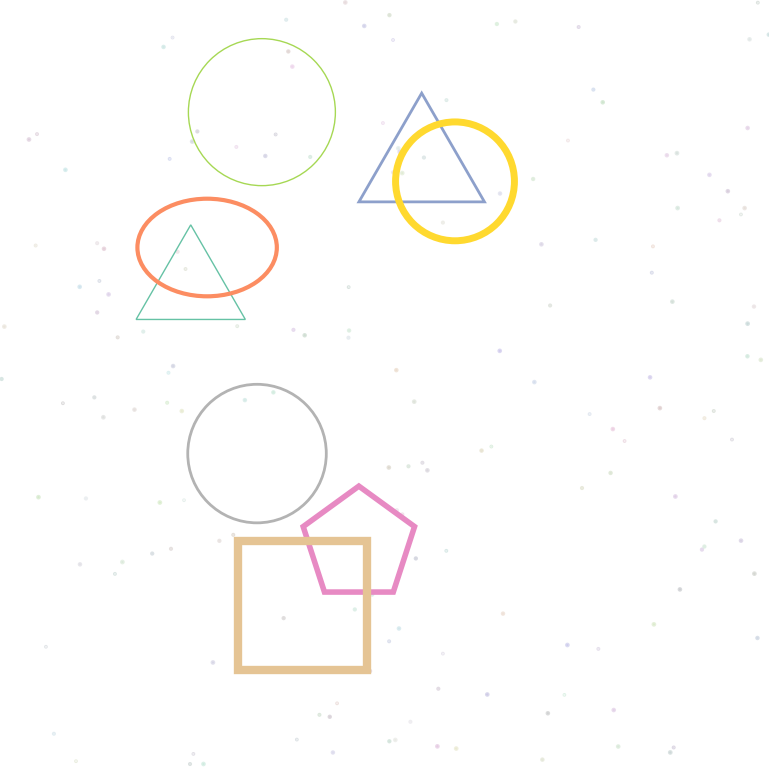[{"shape": "triangle", "thickness": 0.5, "radius": 0.41, "center": [0.248, 0.626]}, {"shape": "oval", "thickness": 1.5, "radius": 0.45, "center": [0.269, 0.679]}, {"shape": "triangle", "thickness": 1, "radius": 0.47, "center": [0.548, 0.785]}, {"shape": "pentagon", "thickness": 2, "radius": 0.38, "center": [0.466, 0.293]}, {"shape": "circle", "thickness": 0.5, "radius": 0.48, "center": [0.34, 0.854]}, {"shape": "circle", "thickness": 2.5, "radius": 0.39, "center": [0.591, 0.764]}, {"shape": "square", "thickness": 3, "radius": 0.42, "center": [0.393, 0.213]}, {"shape": "circle", "thickness": 1, "radius": 0.45, "center": [0.334, 0.411]}]